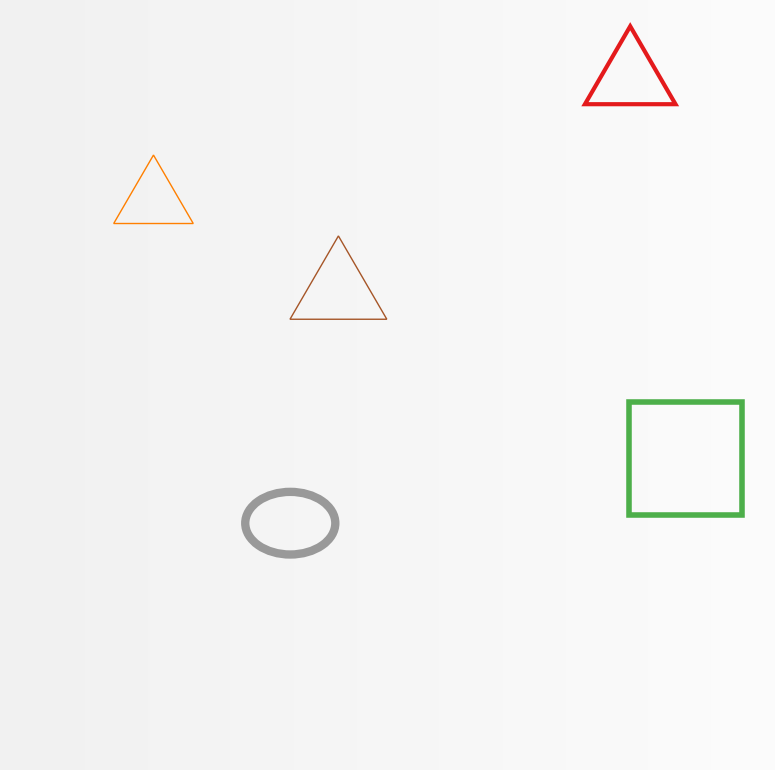[{"shape": "triangle", "thickness": 1.5, "radius": 0.34, "center": [0.813, 0.898]}, {"shape": "square", "thickness": 2, "radius": 0.36, "center": [0.885, 0.405]}, {"shape": "triangle", "thickness": 0.5, "radius": 0.3, "center": [0.198, 0.739]}, {"shape": "triangle", "thickness": 0.5, "radius": 0.36, "center": [0.437, 0.621]}, {"shape": "oval", "thickness": 3, "radius": 0.29, "center": [0.375, 0.321]}]